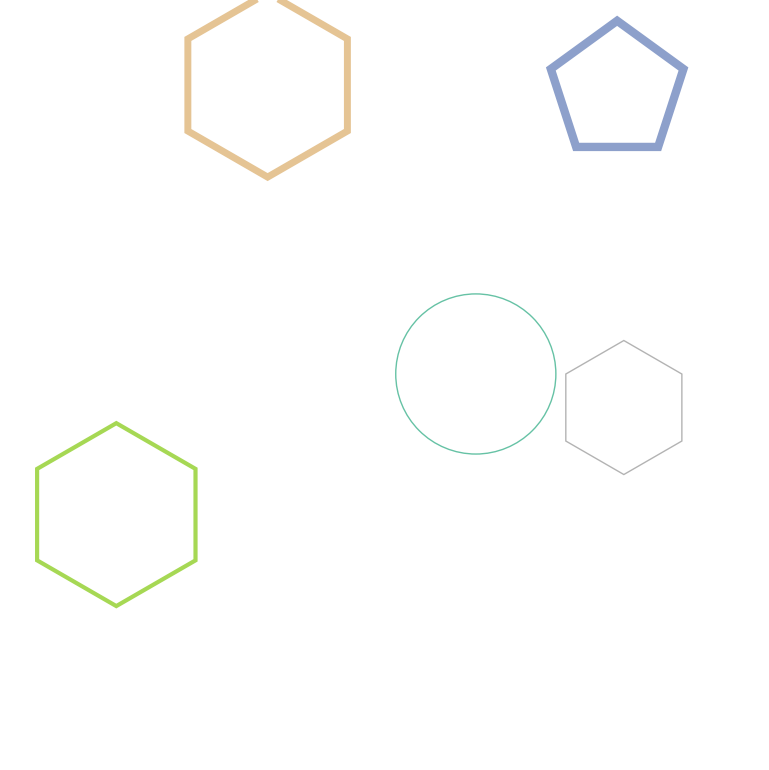[{"shape": "circle", "thickness": 0.5, "radius": 0.52, "center": [0.618, 0.514]}, {"shape": "pentagon", "thickness": 3, "radius": 0.45, "center": [0.801, 0.882]}, {"shape": "hexagon", "thickness": 1.5, "radius": 0.59, "center": [0.151, 0.332]}, {"shape": "hexagon", "thickness": 2.5, "radius": 0.6, "center": [0.348, 0.89]}, {"shape": "hexagon", "thickness": 0.5, "radius": 0.44, "center": [0.81, 0.471]}]